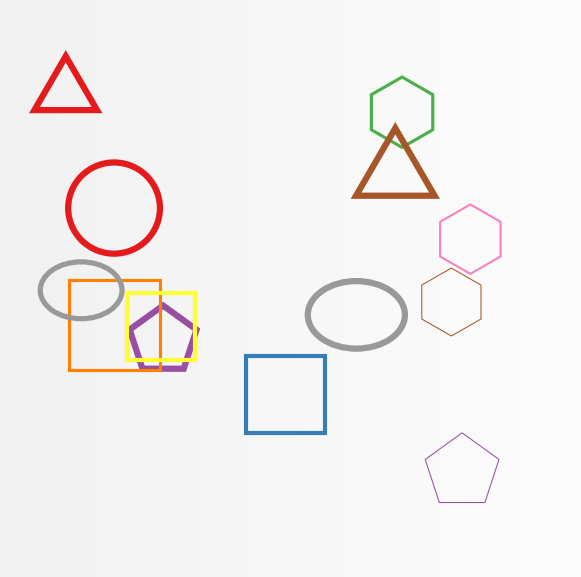[{"shape": "triangle", "thickness": 3, "radius": 0.31, "center": [0.113, 0.84]}, {"shape": "circle", "thickness": 3, "radius": 0.39, "center": [0.196, 0.639]}, {"shape": "square", "thickness": 2, "radius": 0.34, "center": [0.491, 0.316]}, {"shape": "hexagon", "thickness": 1.5, "radius": 0.3, "center": [0.692, 0.805]}, {"shape": "pentagon", "thickness": 3, "radius": 0.3, "center": [0.281, 0.41]}, {"shape": "pentagon", "thickness": 0.5, "radius": 0.33, "center": [0.795, 0.183]}, {"shape": "square", "thickness": 1.5, "radius": 0.39, "center": [0.197, 0.437]}, {"shape": "square", "thickness": 2, "radius": 0.29, "center": [0.277, 0.433]}, {"shape": "triangle", "thickness": 3, "radius": 0.39, "center": [0.68, 0.699]}, {"shape": "hexagon", "thickness": 0.5, "radius": 0.29, "center": [0.777, 0.476]}, {"shape": "hexagon", "thickness": 1, "radius": 0.3, "center": [0.809, 0.585]}, {"shape": "oval", "thickness": 2.5, "radius": 0.35, "center": [0.14, 0.496]}, {"shape": "oval", "thickness": 3, "radius": 0.42, "center": [0.613, 0.454]}]